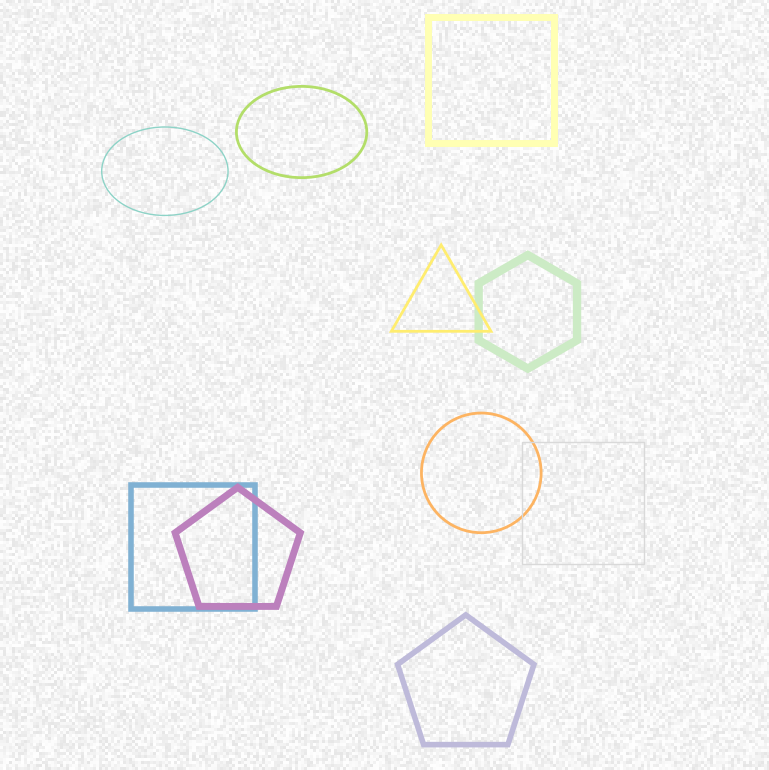[{"shape": "oval", "thickness": 0.5, "radius": 0.41, "center": [0.214, 0.778]}, {"shape": "square", "thickness": 2.5, "radius": 0.41, "center": [0.638, 0.896]}, {"shape": "pentagon", "thickness": 2, "radius": 0.47, "center": [0.605, 0.108]}, {"shape": "square", "thickness": 2, "radius": 0.4, "center": [0.251, 0.29]}, {"shape": "circle", "thickness": 1, "radius": 0.39, "center": [0.625, 0.386]}, {"shape": "oval", "thickness": 1, "radius": 0.42, "center": [0.392, 0.829]}, {"shape": "square", "thickness": 0.5, "radius": 0.4, "center": [0.757, 0.346]}, {"shape": "pentagon", "thickness": 2.5, "radius": 0.43, "center": [0.309, 0.282]}, {"shape": "hexagon", "thickness": 3, "radius": 0.37, "center": [0.686, 0.595]}, {"shape": "triangle", "thickness": 1, "radius": 0.37, "center": [0.573, 0.607]}]